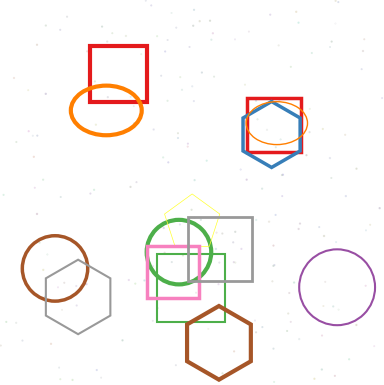[{"shape": "square", "thickness": 3, "radius": 0.37, "center": [0.308, 0.807]}, {"shape": "square", "thickness": 2.5, "radius": 0.35, "center": [0.712, 0.676]}, {"shape": "hexagon", "thickness": 2.5, "radius": 0.43, "center": [0.705, 0.651]}, {"shape": "circle", "thickness": 3, "radius": 0.42, "center": [0.465, 0.345]}, {"shape": "square", "thickness": 1.5, "radius": 0.44, "center": [0.496, 0.252]}, {"shape": "circle", "thickness": 1.5, "radius": 0.49, "center": [0.876, 0.254]}, {"shape": "oval", "thickness": 3, "radius": 0.46, "center": [0.276, 0.713]}, {"shape": "oval", "thickness": 1, "radius": 0.4, "center": [0.719, 0.68]}, {"shape": "pentagon", "thickness": 0.5, "radius": 0.38, "center": [0.499, 0.421]}, {"shape": "circle", "thickness": 2.5, "radius": 0.42, "center": [0.143, 0.303]}, {"shape": "hexagon", "thickness": 3, "radius": 0.48, "center": [0.569, 0.11]}, {"shape": "square", "thickness": 2.5, "radius": 0.34, "center": [0.45, 0.293]}, {"shape": "square", "thickness": 2, "radius": 0.41, "center": [0.572, 0.354]}, {"shape": "hexagon", "thickness": 1.5, "radius": 0.48, "center": [0.203, 0.229]}]